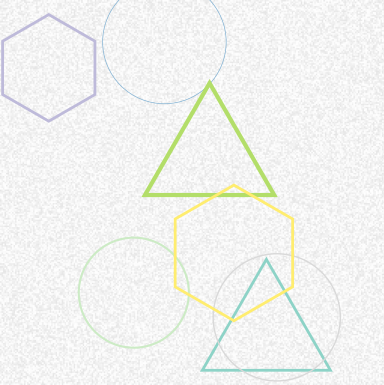[{"shape": "triangle", "thickness": 2, "radius": 0.96, "center": [0.692, 0.134]}, {"shape": "hexagon", "thickness": 2, "radius": 0.69, "center": [0.127, 0.824]}, {"shape": "circle", "thickness": 0.5, "radius": 0.8, "center": [0.427, 0.891]}, {"shape": "triangle", "thickness": 3, "radius": 0.97, "center": [0.544, 0.59]}, {"shape": "circle", "thickness": 1, "radius": 0.83, "center": [0.719, 0.176]}, {"shape": "circle", "thickness": 1.5, "radius": 0.71, "center": [0.348, 0.24]}, {"shape": "hexagon", "thickness": 2, "radius": 0.88, "center": [0.608, 0.343]}]